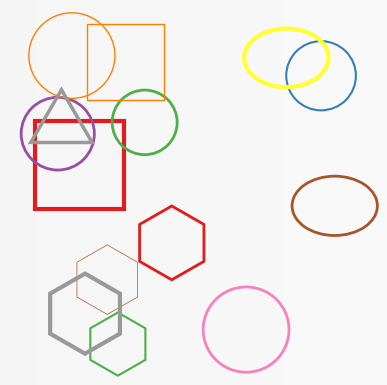[{"shape": "square", "thickness": 3, "radius": 0.57, "center": [0.206, 0.572]}, {"shape": "hexagon", "thickness": 2, "radius": 0.48, "center": [0.443, 0.369]}, {"shape": "circle", "thickness": 1.5, "radius": 0.45, "center": [0.829, 0.803]}, {"shape": "hexagon", "thickness": 1.5, "radius": 0.41, "center": [0.304, 0.106]}, {"shape": "circle", "thickness": 2, "radius": 0.42, "center": [0.373, 0.682]}, {"shape": "circle", "thickness": 2, "radius": 0.47, "center": [0.149, 0.653]}, {"shape": "circle", "thickness": 1, "radius": 0.56, "center": [0.186, 0.856]}, {"shape": "square", "thickness": 1, "radius": 0.49, "center": [0.324, 0.84]}, {"shape": "oval", "thickness": 3, "radius": 0.54, "center": [0.739, 0.85]}, {"shape": "oval", "thickness": 2, "radius": 0.55, "center": [0.864, 0.465]}, {"shape": "hexagon", "thickness": 0.5, "radius": 0.45, "center": [0.277, 0.274]}, {"shape": "circle", "thickness": 2, "radius": 0.55, "center": [0.635, 0.144]}, {"shape": "hexagon", "thickness": 3, "radius": 0.52, "center": [0.219, 0.185]}, {"shape": "triangle", "thickness": 2.5, "radius": 0.46, "center": [0.159, 0.676]}]